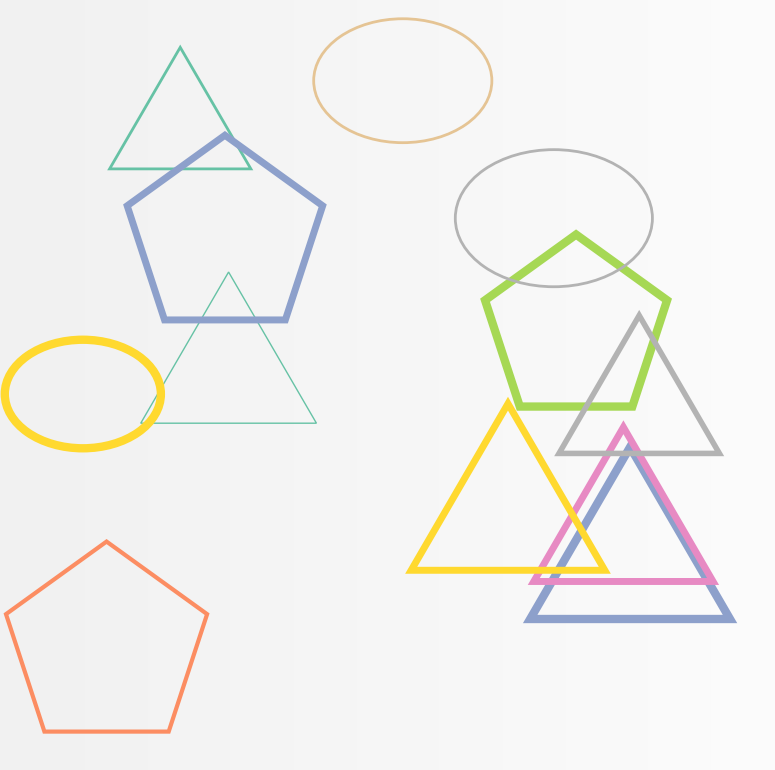[{"shape": "triangle", "thickness": 0.5, "radius": 0.65, "center": [0.295, 0.516]}, {"shape": "triangle", "thickness": 1, "radius": 0.53, "center": [0.233, 0.833]}, {"shape": "pentagon", "thickness": 1.5, "radius": 0.68, "center": [0.137, 0.16]}, {"shape": "pentagon", "thickness": 2.5, "radius": 0.66, "center": [0.29, 0.692]}, {"shape": "triangle", "thickness": 3, "radius": 0.74, "center": [0.813, 0.271]}, {"shape": "triangle", "thickness": 2.5, "radius": 0.67, "center": [0.804, 0.312]}, {"shape": "pentagon", "thickness": 3, "radius": 0.62, "center": [0.743, 0.572]}, {"shape": "triangle", "thickness": 2.5, "radius": 0.72, "center": [0.655, 0.331]}, {"shape": "oval", "thickness": 3, "radius": 0.5, "center": [0.107, 0.488]}, {"shape": "oval", "thickness": 1, "radius": 0.57, "center": [0.52, 0.895]}, {"shape": "oval", "thickness": 1, "radius": 0.64, "center": [0.715, 0.717]}, {"shape": "triangle", "thickness": 2, "radius": 0.6, "center": [0.825, 0.471]}]